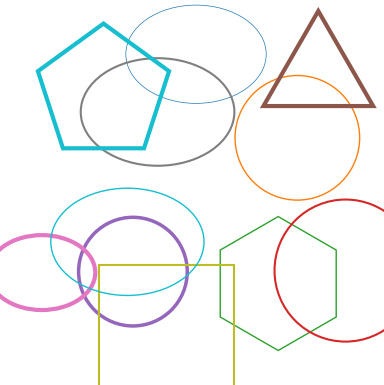[{"shape": "oval", "thickness": 0.5, "radius": 0.91, "center": [0.509, 0.859]}, {"shape": "circle", "thickness": 1, "radius": 0.81, "center": [0.772, 0.642]}, {"shape": "hexagon", "thickness": 1, "radius": 0.87, "center": [0.723, 0.264]}, {"shape": "circle", "thickness": 1.5, "radius": 0.92, "center": [0.898, 0.297]}, {"shape": "circle", "thickness": 2.5, "radius": 0.71, "center": [0.345, 0.294]}, {"shape": "triangle", "thickness": 3, "radius": 0.82, "center": [0.827, 0.807]}, {"shape": "oval", "thickness": 3, "radius": 0.69, "center": [0.108, 0.292]}, {"shape": "oval", "thickness": 1.5, "radius": 1.0, "center": [0.409, 0.709]}, {"shape": "square", "thickness": 1.5, "radius": 0.88, "center": [0.432, 0.136]}, {"shape": "pentagon", "thickness": 3, "radius": 0.9, "center": [0.269, 0.76]}, {"shape": "oval", "thickness": 1, "radius": 0.99, "center": [0.331, 0.372]}]